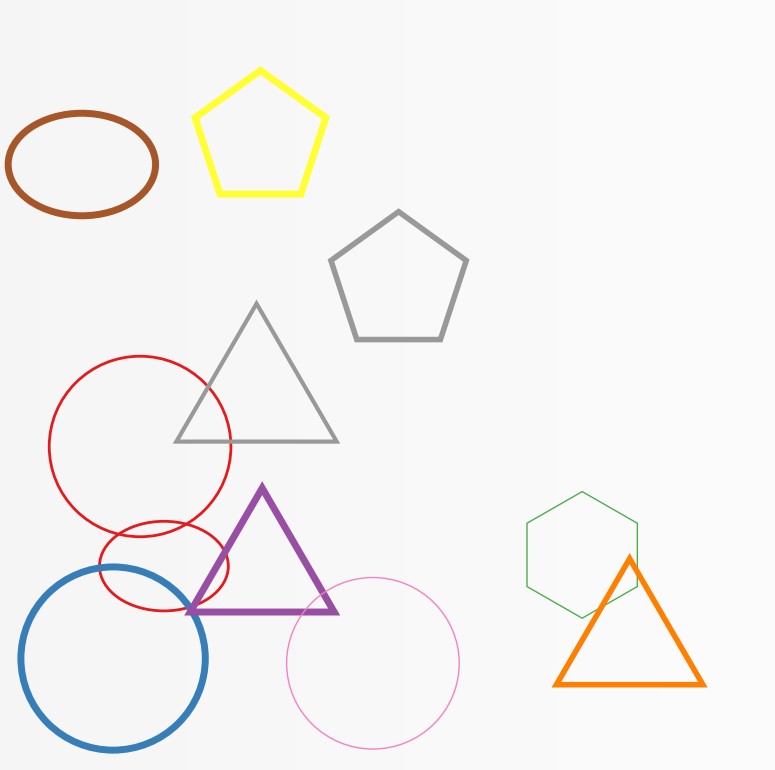[{"shape": "oval", "thickness": 1, "radius": 0.42, "center": [0.212, 0.265]}, {"shape": "circle", "thickness": 1, "radius": 0.59, "center": [0.181, 0.42]}, {"shape": "circle", "thickness": 2.5, "radius": 0.59, "center": [0.146, 0.145]}, {"shape": "hexagon", "thickness": 0.5, "radius": 0.41, "center": [0.751, 0.279]}, {"shape": "triangle", "thickness": 2.5, "radius": 0.54, "center": [0.338, 0.259]}, {"shape": "triangle", "thickness": 2, "radius": 0.55, "center": [0.812, 0.165]}, {"shape": "pentagon", "thickness": 2.5, "radius": 0.44, "center": [0.336, 0.82]}, {"shape": "oval", "thickness": 2.5, "radius": 0.48, "center": [0.106, 0.786]}, {"shape": "circle", "thickness": 0.5, "radius": 0.56, "center": [0.481, 0.139]}, {"shape": "triangle", "thickness": 1.5, "radius": 0.6, "center": [0.331, 0.486]}, {"shape": "pentagon", "thickness": 2, "radius": 0.46, "center": [0.514, 0.633]}]